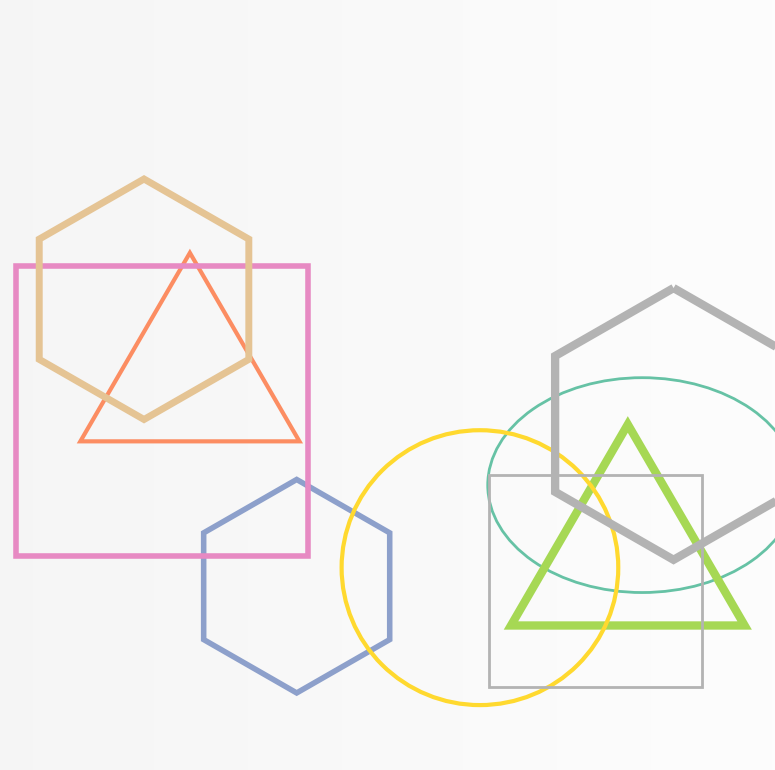[{"shape": "oval", "thickness": 1, "radius": 1.0, "center": [0.829, 0.37]}, {"shape": "triangle", "thickness": 1.5, "radius": 0.82, "center": [0.245, 0.508]}, {"shape": "hexagon", "thickness": 2, "radius": 0.69, "center": [0.383, 0.239]}, {"shape": "square", "thickness": 2, "radius": 0.94, "center": [0.209, 0.466]}, {"shape": "triangle", "thickness": 3, "radius": 0.87, "center": [0.81, 0.275]}, {"shape": "circle", "thickness": 1.5, "radius": 0.89, "center": [0.619, 0.263]}, {"shape": "hexagon", "thickness": 2.5, "radius": 0.78, "center": [0.186, 0.611]}, {"shape": "hexagon", "thickness": 3, "radius": 0.88, "center": [0.869, 0.449]}, {"shape": "square", "thickness": 1, "radius": 0.69, "center": [0.769, 0.245]}]